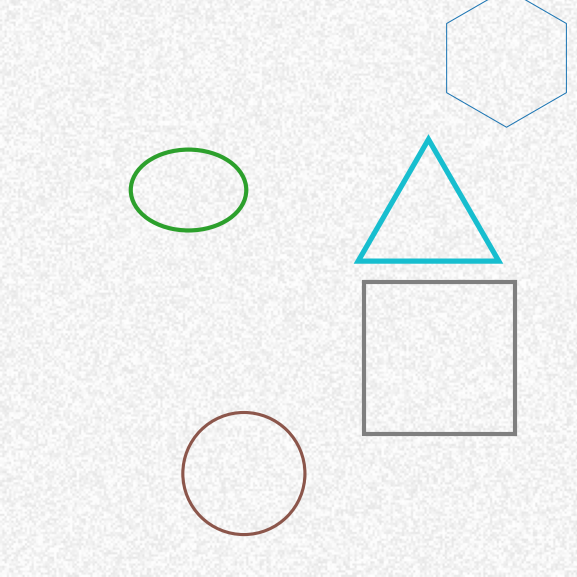[{"shape": "hexagon", "thickness": 0.5, "radius": 0.6, "center": [0.877, 0.899]}, {"shape": "oval", "thickness": 2, "radius": 0.5, "center": [0.326, 0.67]}, {"shape": "circle", "thickness": 1.5, "radius": 0.53, "center": [0.422, 0.179]}, {"shape": "square", "thickness": 2, "radius": 0.66, "center": [0.761, 0.379]}, {"shape": "triangle", "thickness": 2.5, "radius": 0.7, "center": [0.742, 0.617]}]